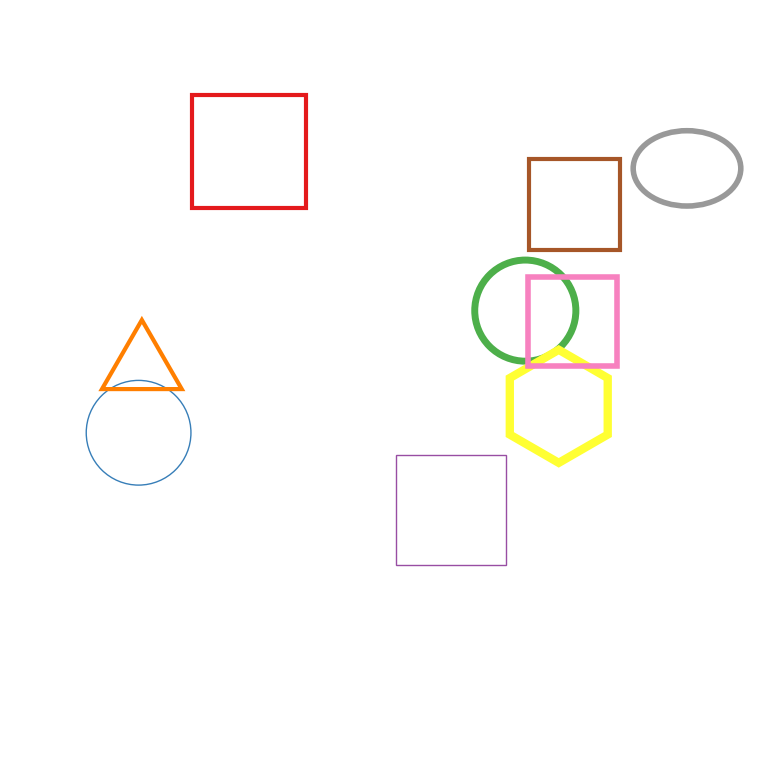[{"shape": "square", "thickness": 1.5, "radius": 0.37, "center": [0.323, 0.803]}, {"shape": "circle", "thickness": 0.5, "radius": 0.34, "center": [0.18, 0.438]}, {"shape": "circle", "thickness": 2.5, "radius": 0.33, "center": [0.682, 0.597]}, {"shape": "square", "thickness": 0.5, "radius": 0.36, "center": [0.586, 0.337]}, {"shape": "triangle", "thickness": 1.5, "radius": 0.3, "center": [0.184, 0.525]}, {"shape": "hexagon", "thickness": 3, "radius": 0.37, "center": [0.726, 0.472]}, {"shape": "square", "thickness": 1.5, "radius": 0.3, "center": [0.746, 0.734]}, {"shape": "square", "thickness": 2, "radius": 0.29, "center": [0.743, 0.582]}, {"shape": "oval", "thickness": 2, "radius": 0.35, "center": [0.892, 0.781]}]